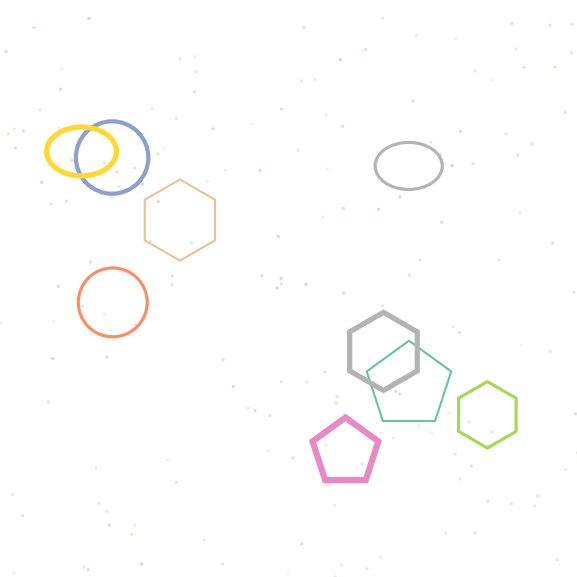[{"shape": "pentagon", "thickness": 1, "radius": 0.38, "center": [0.708, 0.332]}, {"shape": "circle", "thickness": 1.5, "radius": 0.3, "center": [0.195, 0.476]}, {"shape": "circle", "thickness": 2, "radius": 0.31, "center": [0.194, 0.726]}, {"shape": "pentagon", "thickness": 3, "radius": 0.3, "center": [0.598, 0.216]}, {"shape": "hexagon", "thickness": 1.5, "radius": 0.29, "center": [0.844, 0.281]}, {"shape": "oval", "thickness": 2.5, "radius": 0.3, "center": [0.141, 0.737]}, {"shape": "hexagon", "thickness": 1, "radius": 0.35, "center": [0.312, 0.618]}, {"shape": "oval", "thickness": 1.5, "radius": 0.29, "center": [0.708, 0.712]}, {"shape": "hexagon", "thickness": 2.5, "radius": 0.34, "center": [0.664, 0.391]}]